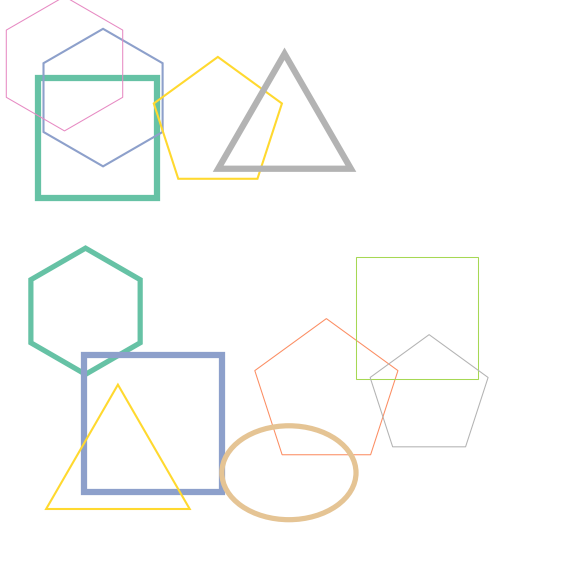[{"shape": "hexagon", "thickness": 2.5, "radius": 0.55, "center": [0.148, 0.46]}, {"shape": "square", "thickness": 3, "radius": 0.52, "center": [0.169, 0.76]}, {"shape": "pentagon", "thickness": 0.5, "radius": 0.65, "center": [0.565, 0.317]}, {"shape": "hexagon", "thickness": 1, "radius": 0.6, "center": [0.178, 0.83]}, {"shape": "square", "thickness": 3, "radius": 0.59, "center": [0.265, 0.266]}, {"shape": "hexagon", "thickness": 0.5, "radius": 0.58, "center": [0.112, 0.889]}, {"shape": "square", "thickness": 0.5, "radius": 0.53, "center": [0.722, 0.449]}, {"shape": "pentagon", "thickness": 1, "radius": 0.58, "center": [0.377, 0.784]}, {"shape": "triangle", "thickness": 1, "radius": 0.72, "center": [0.204, 0.19]}, {"shape": "oval", "thickness": 2.5, "radius": 0.58, "center": [0.5, 0.181]}, {"shape": "triangle", "thickness": 3, "radius": 0.66, "center": [0.493, 0.773]}, {"shape": "pentagon", "thickness": 0.5, "radius": 0.54, "center": [0.743, 0.312]}]